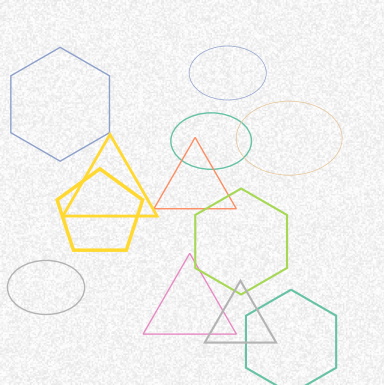[{"shape": "hexagon", "thickness": 1.5, "radius": 0.68, "center": [0.756, 0.112]}, {"shape": "oval", "thickness": 1, "radius": 0.52, "center": [0.548, 0.634]}, {"shape": "triangle", "thickness": 1, "radius": 0.62, "center": [0.507, 0.52]}, {"shape": "oval", "thickness": 0.5, "radius": 0.5, "center": [0.591, 0.81]}, {"shape": "hexagon", "thickness": 1, "radius": 0.74, "center": [0.156, 0.729]}, {"shape": "triangle", "thickness": 1, "radius": 0.7, "center": [0.493, 0.202]}, {"shape": "hexagon", "thickness": 1.5, "radius": 0.69, "center": [0.626, 0.373]}, {"shape": "triangle", "thickness": 2, "radius": 0.71, "center": [0.286, 0.509]}, {"shape": "pentagon", "thickness": 2.5, "radius": 0.58, "center": [0.259, 0.445]}, {"shape": "oval", "thickness": 0.5, "radius": 0.69, "center": [0.751, 0.641]}, {"shape": "oval", "thickness": 1, "radius": 0.5, "center": [0.12, 0.253]}, {"shape": "triangle", "thickness": 1.5, "radius": 0.54, "center": [0.625, 0.164]}]